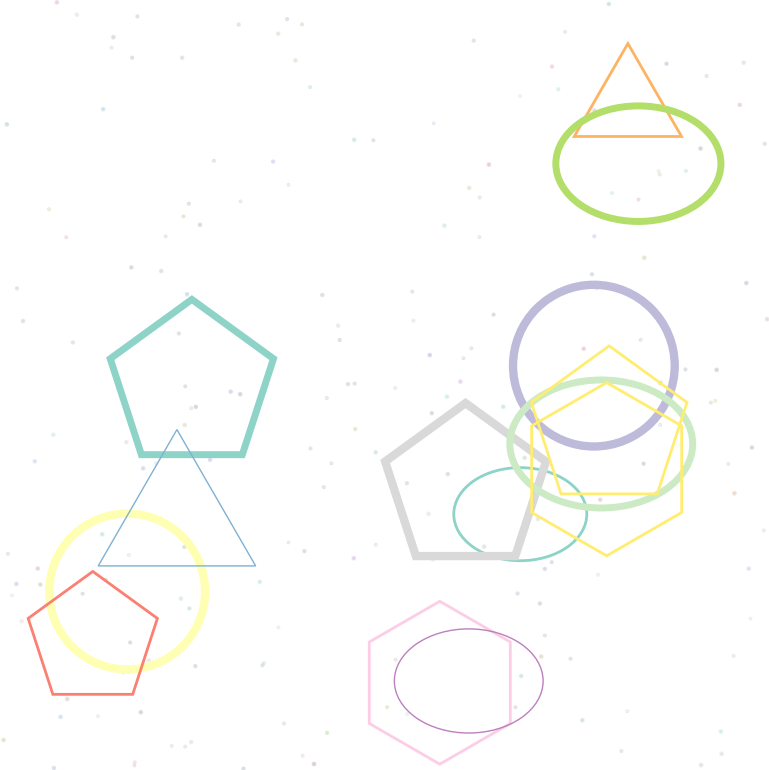[{"shape": "oval", "thickness": 1, "radius": 0.43, "center": [0.676, 0.332]}, {"shape": "pentagon", "thickness": 2.5, "radius": 0.56, "center": [0.249, 0.5]}, {"shape": "circle", "thickness": 3, "radius": 0.51, "center": [0.165, 0.232]}, {"shape": "circle", "thickness": 3, "radius": 0.52, "center": [0.771, 0.525]}, {"shape": "pentagon", "thickness": 1, "radius": 0.44, "center": [0.121, 0.17]}, {"shape": "triangle", "thickness": 0.5, "radius": 0.59, "center": [0.23, 0.324]}, {"shape": "triangle", "thickness": 1, "radius": 0.4, "center": [0.815, 0.863]}, {"shape": "oval", "thickness": 2.5, "radius": 0.54, "center": [0.829, 0.787]}, {"shape": "hexagon", "thickness": 1, "radius": 0.53, "center": [0.571, 0.113]}, {"shape": "pentagon", "thickness": 3, "radius": 0.55, "center": [0.605, 0.367]}, {"shape": "oval", "thickness": 0.5, "radius": 0.48, "center": [0.609, 0.116]}, {"shape": "oval", "thickness": 2.5, "radius": 0.59, "center": [0.781, 0.423]}, {"shape": "hexagon", "thickness": 1, "radius": 0.56, "center": [0.788, 0.391]}, {"shape": "pentagon", "thickness": 1, "radius": 0.53, "center": [0.791, 0.445]}]